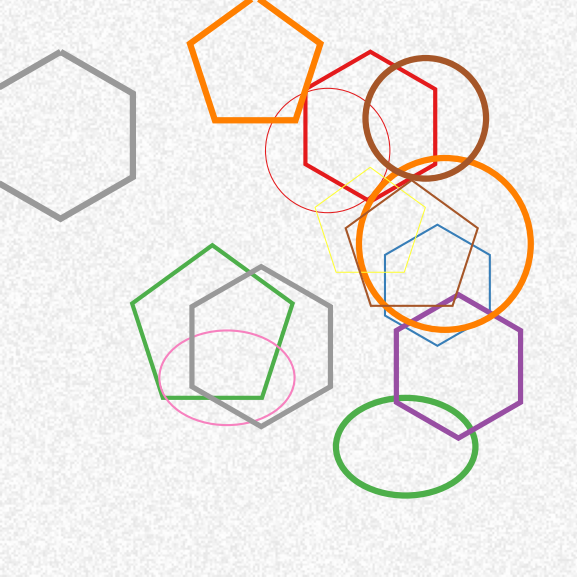[{"shape": "circle", "thickness": 0.5, "radius": 0.54, "center": [0.567, 0.739]}, {"shape": "hexagon", "thickness": 2, "radius": 0.65, "center": [0.641, 0.78]}, {"shape": "hexagon", "thickness": 1, "radius": 0.52, "center": [0.757, 0.505]}, {"shape": "pentagon", "thickness": 2, "radius": 0.73, "center": [0.368, 0.428]}, {"shape": "oval", "thickness": 3, "radius": 0.6, "center": [0.702, 0.226]}, {"shape": "hexagon", "thickness": 2.5, "radius": 0.62, "center": [0.794, 0.365]}, {"shape": "circle", "thickness": 3, "radius": 0.74, "center": [0.77, 0.577]}, {"shape": "pentagon", "thickness": 3, "radius": 0.59, "center": [0.442, 0.887]}, {"shape": "pentagon", "thickness": 0.5, "radius": 0.5, "center": [0.641, 0.609]}, {"shape": "circle", "thickness": 3, "radius": 0.52, "center": [0.737, 0.794]}, {"shape": "pentagon", "thickness": 1, "radius": 0.6, "center": [0.713, 0.567]}, {"shape": "oval", "thickness": 1, "radius": 0.59, "center": [0.393, 0.345]}, {"shape": "hexagon", "thickness": 2.5, "radius": 0.69, "center": [0.452, 0.399]}, {"shape": "hexagon", "thickness": 3, "radius": 0.72, "center": [0.105, 0.765]}]